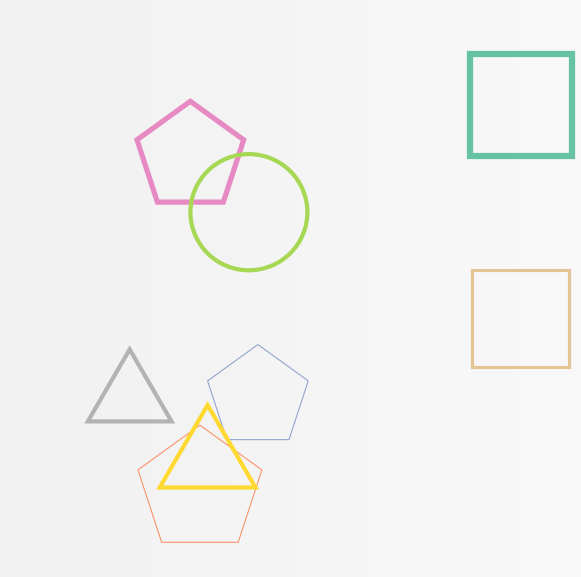[{"shape": "square", "thickness": 3, "radius": 0.44, "center": [0.897, 0.817]}, {"shape": "pentagon", "thickness": 0.5, "radius": 0.56, "center": [0.344, 0.151]}, {"shape": "pentagon", "thickness": 0.5, "radius": 0.46, "center": [0.444, 0.311]}, {"shape": "pentagon", "thickness": 2.5, "radius": 0.48, "center": [0.327, 0.727]}, {"shape": "circle", "thickness": 2, "radius": 0.5, "center": [0.428, 0.632]}, {"shape": "triangle", "thickness": 2, "radius": 0.48, "center": [0.357, 0.203]}, {"shape": "square", "thickness": 1.5, "radius": 0.42, "center": [0.895, 0.448]}, {"shape": "triangle", "thickness": 2, "radius": 0.42, "center": [0.223, 0.311]}]